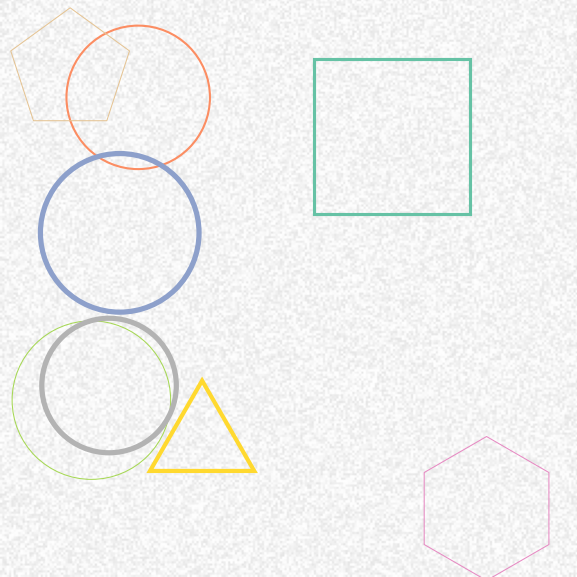[{"shape": "square", "thickness": 1.5, "radius": 0.67, "center": [0.679, 0.763]}, {"shape": "circle", "thickness": 1, "radius": 0.62, "center": [0.239, 0.831]}, {"shape": "circle", "thickness": 2.5, "radius": 0.69, "center": [0.207, 0.596]}, {"shape": "hexagon", "thickness": 0.5, "radius": 0.62, "center": [0.843, 0.119]}, {"shape": "circle", "thickness": 0.5, "radius": 0.69, "center": [0.158, 0.306]}, {"shape": "triangle", "thickness": 2, "radius": 0.52, "center": [0.35, 0.236]}, {"shape": "pentagon", "thickness": 0.5, "radius": 0.54, "center": [0.121, 0.878]}, {"shape": "circle", "thickness": 2.5, "radius": 0.58, "center": [0.189, 0.332]}]